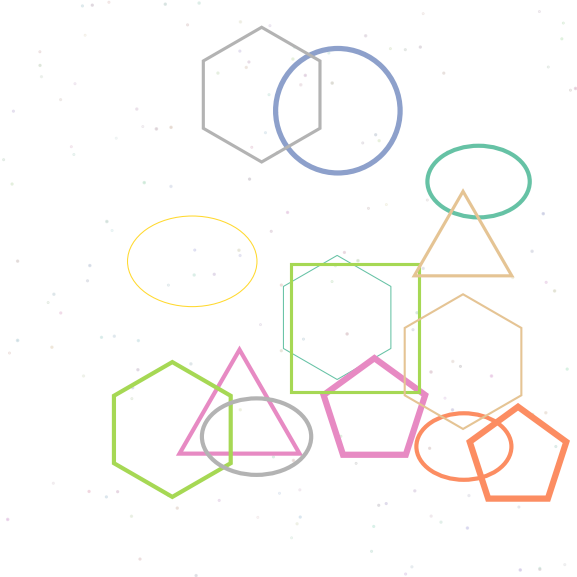[{"shape": "oval", "thickness": 2, "radius": 0.44, "center": [0.829, 0.685]}, {"shape": "hexagon", "thickness": 0.5, "radius": 0.54, "center": [0.584, 0.449]}, {"shape": "oval", "thickness": 2, "radius": 0.41, "center": [0.803, 0.226]}, {"shape": "pentagon", "thickness": 3, "radius": 0.44, "center": [0.897, 0.207]}, {"shape": "circle", "thickness": 2.5, "radius": 0.54, "center": [0.585, 0.807]}, {"shape": "pentagon", "thickness": 3, "radius": 0.46, "center": [0.648, 0.286]}, {"shape": "triangle", "thickness": 2, "radius": 0.6, "center": [0.415, 0.274]}, {"shape": "hexagon", "thickness": 2, "radius": 0.58, "center": [0.298, 0.255]}, {"shape": "square", "thickness": 1.5, "radius": 0.55, "center": [0.615, 0.432]}, {"shape": "oval", "thickness": 0.5, "radius": 0.56, "center": [0.333, 0.547]}, {"shape": "hexagon", "thickness": 1, "radius": 0.58, "center": [0.802, 0.373]}, {"shape": "triangle", "thickness": 1.5, "radius": 0.49, "center": [0.802, 0.57]}, {"shape": "hexagon", "thickness": 1.5, "radius": 0.58, "center": [0.453, 0.835]}, {"shape": "oval", "thickness": 2, "radius": 0.47, "center": [0.444, 0.243]}]